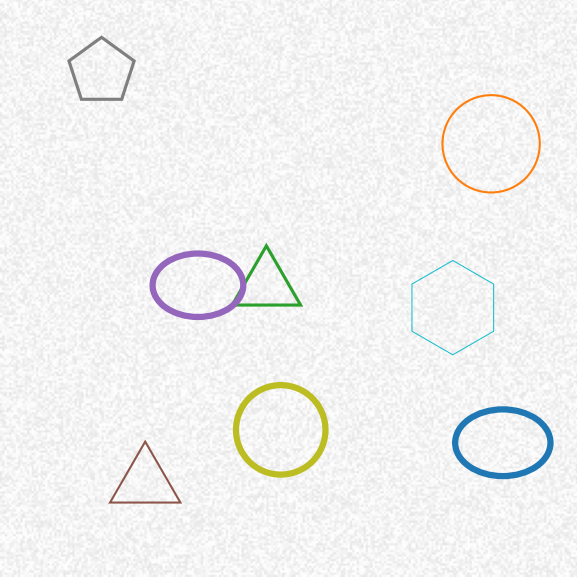[{"shape": "oval", "thickness": 3, "radius": 0.41, "center": [0.871, 0.232]}, {"shape": "circle", "thickness": 1, "radius": 0.42, "center": [0.85, 0.75]}, {"shape": "triangle", "thickness": 1.5, "radius": 0.34, "center": [0.461, 0.505]}, {"shape": "oval", "thickness": 3, "radius": 0.39, "center": [0.343, 0.505]}, {"shape": "triangle", "thickness": 1, "radius": 0.35, "center": [0.251, 0.164]}, {"shape": "pentagon", "thickness": 1.5, "radius": 0.3, "center": [0.176, 0.875]}, {"shape": "circle", "thickness": 3, "radius": 0.39, "center": [0.486, 0.255]}, {"shape": "hexagon", "thickness": 0.5, "radius": 0.41, "center": [0.784, 0.466]}]